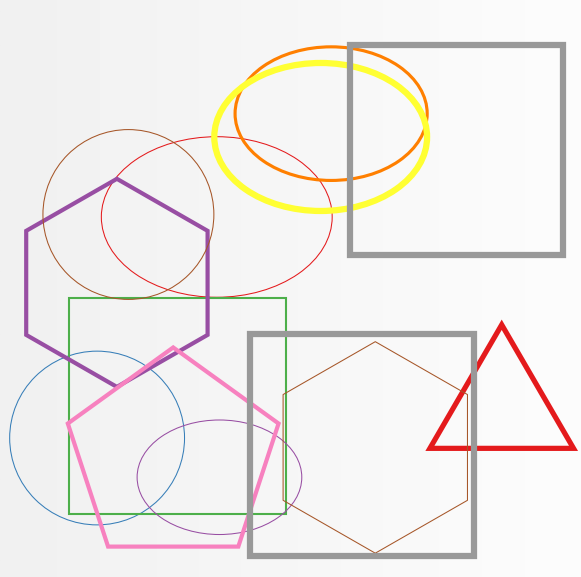[{"shape": "oval", "thickness": 0.5, "radius": 0.99, "center": [0.373, 0.623]}, {"shape": "triangle", "thickness": 2.5, "radius": 0.71, "center": [0.863, 0.294]}, {"shape": "circle", "thickness": 0.5, "radius": 0.75, "center": [0.167, 0.241]}, {"shape": "square", "thickness": 1, "radius": 0.94, "center": [0.305, 0.297]}, {"shape": "hexagon", "thickness": 2, "radius": 0.9, "center": [0.201, 0.509]}, {"shape": "oval", "thickness": 0.5, "radius": 0.71, "center": [0.378, 0.173]}, {"shape": "oval", "thickness": 1.5, "radius": 0.83, "center": [0.57, 0.802]}, {"shape": "oval", "thickness": 3, "radius": 0.92, "center": [0.552, 0.762]}, {"shape": "hexagon", "thickness": 0.5, "radius": 0.92, "center": [0.646, 0.224]}, {"shape": "circle", "thickness": 0.5, "radius": 0.74, "center": [0.221, 0.628]}, {"shape": "pentagon", "thickness": 2, "radius": 0.95, "center": [0.298, 0.207]}, {"shape": "square", "thickness": 3, "radius": 0.96, "center": [0.623, 0.229]}, {"shape": "square", "thickness": 3, "radius": 0.91, "center": [0.785, 0.739]}]